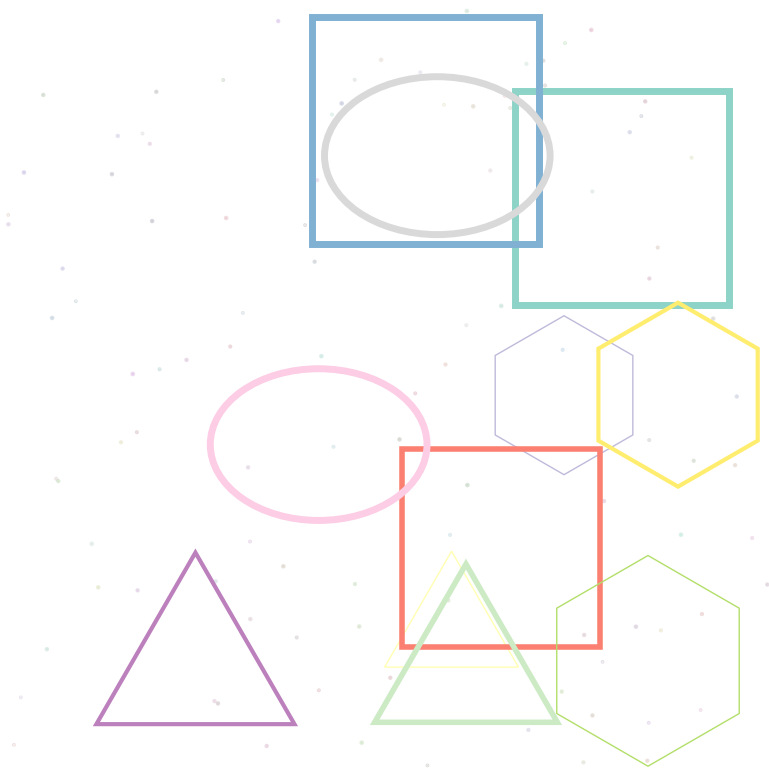[{"shape": "square", "thickness": 2.5, "radius": 0.69, "center": [0.807, 0.743]}, {"shape": "triangle", "thickness": 0.5, "radius": 0.5, "center": [0.586, 0.184]}, {"shape": "hexagon", "thickness": 0.5, "radius": 0.52, "center": [0.732, 0.487]}, {"shape": "square", "thickness": 2, "radius": 0.64, "center": [0.651, 0.289]}, {"shape": "square", "thickness": 2.5, "radius": 0.74, "center": [0.553, 0.831]}, {"shape": "hexagon", "thickness": 0.5, "radius": 0.68, "center": [0.842, 0.142]}, {"shape": "oval", "thickness": 2.5, "radius": 0.7, "center": [0.414, 0.423]}, {"shape": "oval", "thickness": 2.5, "radius": 0.73, "center": [0.568, 0.798]}, {"shape": "triangle", "thickness": 1.5, "radius": 0.74, "center": [0.254, 0.134]}, {"shape": "triangle", "thickness": 2, "radius": 0.68, "center": [0.605, 0.13]}, {"shape": "hexagon", "thickness": 1.5, "radius": 0.6, "center": [0.881, 0.487]}]